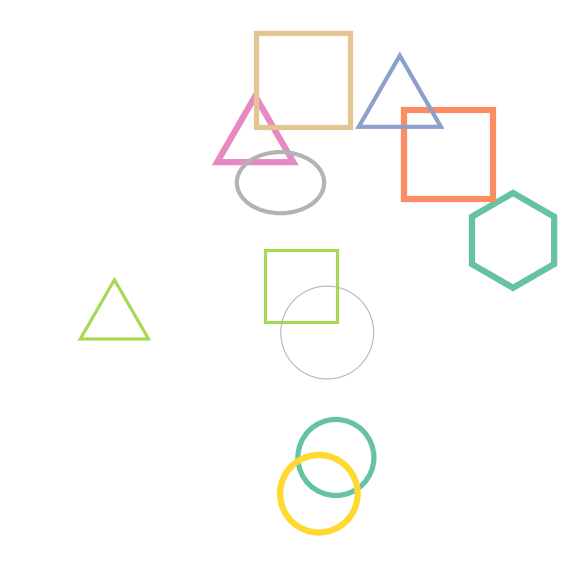[{"shape": "circle", "thickness": 2.5, "radius": 0.33, "center": [0.582, 0.207]}, {"shape": "hexagon", "thickness": 3, "radius": 0.41, "center": [0.888, 0.583]}, {"shape": "square", "thickness": 3, "radius": 0.38, "center": [0.776, 0.732]}, {"shape": "triangle", "thickness": 2, "radius": 0.41, "center": [0.692, 0.821]}, {"shape": "triangle", "thickness": 3, "radius": 0.38, "center": [0.442, 0.756]}, {"shape": "triangle", "thickness": 1.5, "radius": 0.34, "center": [0.198, 0.446]}, {"shape": "square", "thickness": 1.5, "radius": 0.31, "center": [0.521, 0.504]}, {"shape": "circle", "thickness": 3, "radius": 0.34, "center": [0.552, 0.144]}, {"shape": "square", "thickness": 2.5, "radius": 0.41, "center": [0.525, 0.86]}, {"shape": "oval", "thickness": 2, "radius": 0.38, "center": [0.486, 0.683]}, {"shape": "circle", "thickness": 0.5, "radius": 0.4, "center": [0.567, 0.423]}]